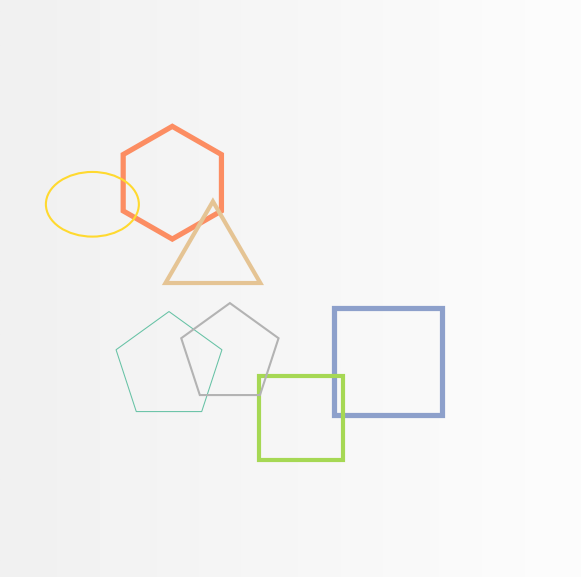[{"shape": "pentagon", "thickness": 0.5, "radius": 0.48, "center": [0.291, 0.364]}, {"shape": "hexagon", "thickness": 2.5, "radius": 0.49, "center": [0.296, 0.683]}, {"shape": "square", "thickness": 2.5, "radius": 0.46, "center": [0.667, 0.374]}, {"shape": "square", "thickness": 2, "radius": 0.36, "center": [0.518, 0.275]}, {"shape": "oval", "thickness": 1, "radius": 0.4, "center": [0.159, 0.645]}, {"shape": "triangle", "thickness": 2, "radius": 0.47, "center": [0.366, 0.556]}, {"shape": "pentagon", "thickness": 1, "radius": 0.44, "center": [0.396, 0.386]}]